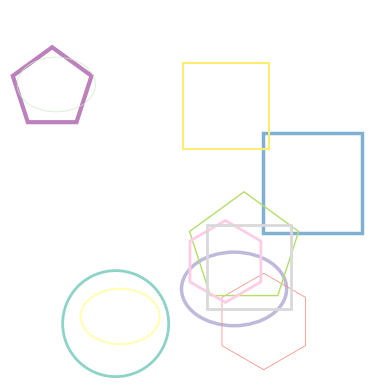[{"shape": "circle", "thickness": 2, "radius": 0.69, "center": [0.3, 0.159]}, {"shape": "oval", "thickness": 1.5, "radius": 0.51, "center": [0.312, 0.178]}, {"shape": "oval", "thickness": 2.5, "radius": 0.68, "center": [0.608, 0.25]}, {"shape": "hexagon", "thickness": 0.5, "radius": 0.63, "center": [0.685, 0.165]}, {"shape": "square", "thickness": 2.5, "radius": 0.65, "center": [0.811, 0.524]}, {"shape": "pentagon", "thickness": 1, "radius": 0.74, "center": [0.634, 0.353]}, {"shape": "hexagon", "thickness": 2, "radius": 0.53, "center": [0.585, 0.321]}, {"shape": "square", "thickness": 2, "radius": 0.54, "center": [0.646, 0.306]}, {"shape": "pentagon", "thickness": 3, "radius": 0.54, "center": [0.135, 0.77]}, {"shape": "oval", "thickness": 0.5, "radius": 0.51, "center": [0.146, 0.781]}, {"shape": "square", "thickness": 1.5, "radius": 0.56, "center": [0.587, 0.725]}]